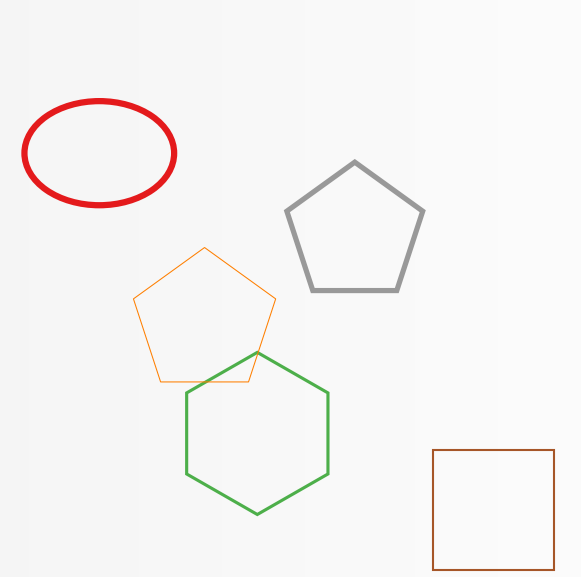[{"shape": "oval", "thickness": 3, "radius": 0.64, "center": [0.171, 0.734]}, {"shape": "hexagon", "thickness": 1.5, "radius": 0.7, "center": [0.443, 0.249]}, {"shape": "pentagon", "thickness": 0.5, "radius": 0.64, "center": [0.352, 0.442]}, {"shape": "square", "thickness": 1, "radius": 0.52, "center": [0.849, 0.117]}, {"shape": "pentagon", "thickness": 2.5, "radius": 0.61, "center": [0.61, 0.595]}]